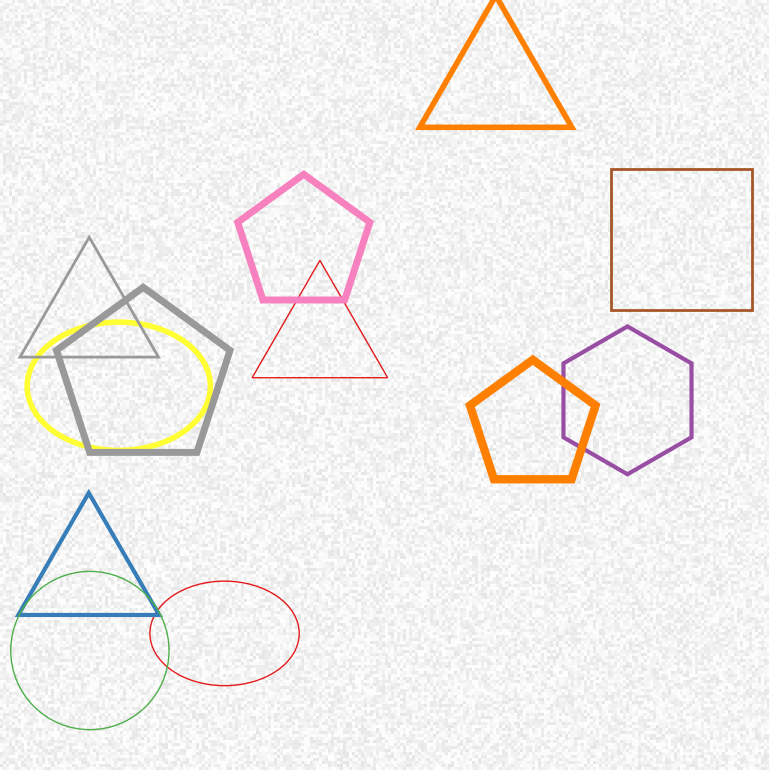[{"shape": "triangle", "thickness": 0.5, "radius": 0.51, "center": [0.415, 0.56]}, {"shape": "oval", "thickness": 0.5, "radius": 0.48, "center": [0.292, 0.177]}, {"shape": "triangle", "thickness": 1.5, "radius": 0.53, "center": [0.115, 0.254]}, {"shape": "circle", "thickness": 0.5, "radius": 0.51, "center": [0.117, 0.155]}, {"shape": "hexagon", "thickness": 1.5, "radius": 0.48, "center": [0.815, 0.48]}, {"shape": "triangle", "thickness": 2, "radius": 0.57, "center": [0.644, 0.892]}, {"shape": "pentagon", "thickness": 3, "radius": 0.43, "center": [0.692, 0.447]}, {"shape": "oval", "thickness": 2, "radius": 0.6, "center": [0.154, 0.498]}, {"shape": "square", "thickness": 1, "radius": 0.46, "center": [0.885, 0.689]}, {"shape": "pentagon", "thickness": 2.5, "radius": 0.45, "center": [0.395, 0.683]}, {"shape": "pentagon", "thickness": 2.5, "radius": 0.59, "center": [0.186, 0.508]}, {"shape": "triangle", "thickness": 1, "radius": 0.52, "center": [0.116, 0.588]}]